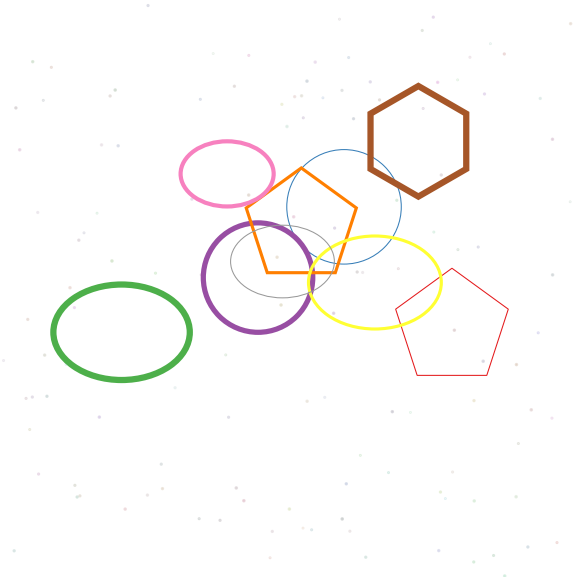[{"shape": "pentagon", "thickness": 0.5, "radius": 0.51, "center": [0.783, 0.432]}, {"shape": "circle", "thickness": 0.5, "radius": 0.5, "center": [0.596, 0.641]}, {"shape": "oval", "thickness": 3, "radius": 0.59, "center": [0.211, 0.424]}, {"shape": "circle", "thickness": 2.5, "radius": 0.47, "center": [0.447, 0.518]}, {"shape": "pentagon", "thickness": 1.5, "radius": 0.5, "center": [0.522, 0.608]}, {"shape": "oval", "thickness": 1.5, "radius": 0.58, "center": [0.649, 0.51]}, {"shape": "hexagon", "thickness": 3, "radius": 0.48, "center": [0.724, 0.754]}, {"shape": "oval", "thickness": 2, "radius": 0.4, "center": [0.393, 0.698]}, {"shape": "oval", "thickness": 0.5, "radius": 0.45, "center": [0.489, 0.546]}]